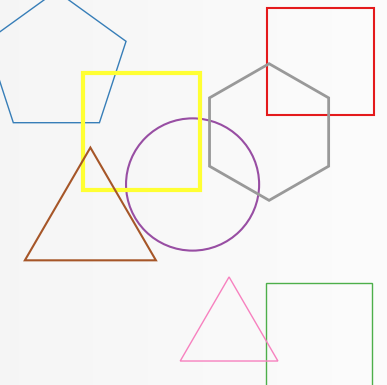[{"shape": "square", "thickness": 1.5, "radius": 0.69, "center": [0.827, 0.841]}, {"shape": "pentagon", "thickness": 1, "radius": 0.95, "center": [0.145, 0.834]}, {"shape": "square", "thickness": 1, "radius": 0.68, "center": [0.823, 0.129]}, {"shape": "circle", "thickness": 1.5, "radius": 0.86, "center": [0.497, 0.521]}, {"shape": "square", "thickness": 3, "radius": 0.76, "center": [0.365, 0.658]}, {"shape": "triangle", "thickness": 1.5, "radius": 0.98, "center": [0.233, 0.421]}, {"shape": "triangle", "thickness": 1, "radius": 0.73, "center": [0.591, 0.135]}, {"shape": "hexagon", "thickness": 2, "radius": 0.89, "center": [0.694, 0.657]}]